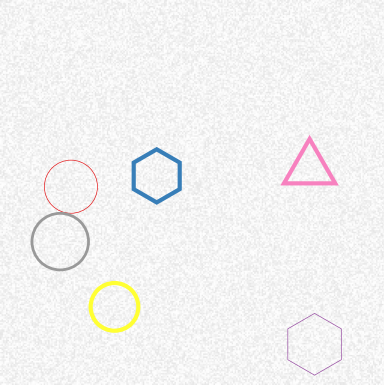[{"shape": "circle", "thickness": 0.5, "radius": 0.34, "center": [0.184, 0.515]}, {"shape": "hexagon", "thickness": 3, "radius": 0.34, "center": [0.407, 0.543]}, {"shape": "hexagon", "thickness": 0.5, "radius": 0.4, "center": [0.817, 0.106]}, {"shape": "circle", "thickness": 3, "radius": 0.31, "center": [0.297, 0.203]}, {"shape": "triangle", "thickness": 3, "radius": 0.38, "center": [0.804, 0.562]}, {"shape": "circle", "thickness": 2, "radius": 0.37, "center": [0.156, 0.372]}]